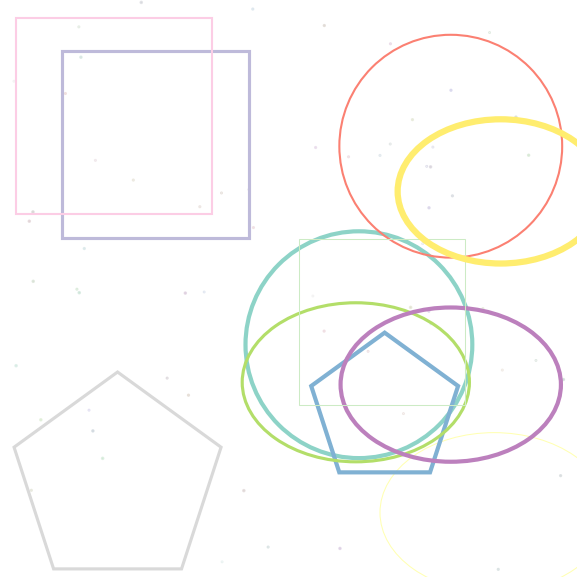[{"shape": "circle", "thickness": 2, "radius": 0.98, "center": [0.621, 0.402]}, {"shape": "oval", "thickness": 0.5, "radius": 0.99, "center": [0.856, 0.112]}, {"shape": "square", "thickness": 1.5, "radius": 0.81, "center": [0.269, 0.749]}, {"shape": "circle", "thickness": 1, "radius": 0.96, "center": [0.781, 0.746]}, {"shape": "pentagon", "thickness": 2, "radius": 0.67, "center": [0.666, 0.289]}, {"shape": "oval", "thickness": 1.5, "radius": 0.98, "center": [0.616, 0.337]}, {"shape": "square", "thickness": 1, "radius": 0.85, "center": [0.197, 0.798]}, {"shape": "pentagon", "thickness": 1.5, "radius": 0.94, "center": [0.204, 0.166]}, {"shape": "oval", "thickness": 2, "radius": 0.95, "center": [0.781, 0.333]}, {"shape": "square", "thickness": 0.5, "radius": 0.72, "center": [0.662, 0.442]}, {"shape": "oval", "thickness": 3, "radius": 0.89, "center": [0.867, 0.668]}]